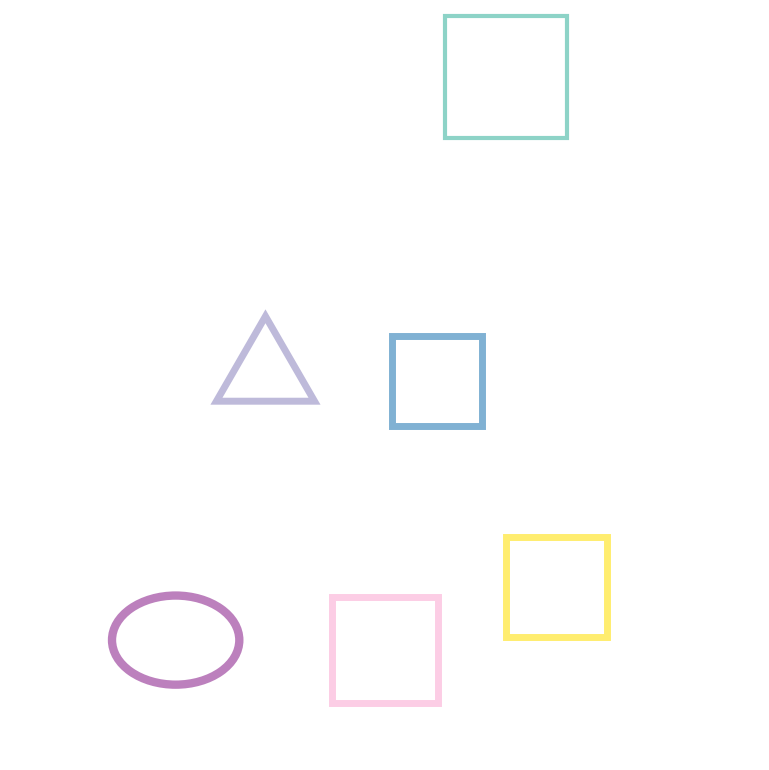[{"shape": "square", "thickness": 1.5, "radius": 0.4, "center": [0.657, 0.9]}, {"shape": "triangle", "thickness": 2.5, "radius": 0.37, "center": [0.345, 0.516]}, {"shape": "square", "thickness": 2.5, "radius": 0.29, "center": [0.567, 0.506]}, {"shape": "square", "thickness": 2.5, "radius": 0.34, "center": [0.499, 0.155]}, {"shape": "oval", "thickness": 3, "radius": 0.41, "center": [0.228, 0.169]}, {"shape": "square", "thickness": 2.5, "radius": 0.33, "center": [0.723, 0.238]}]